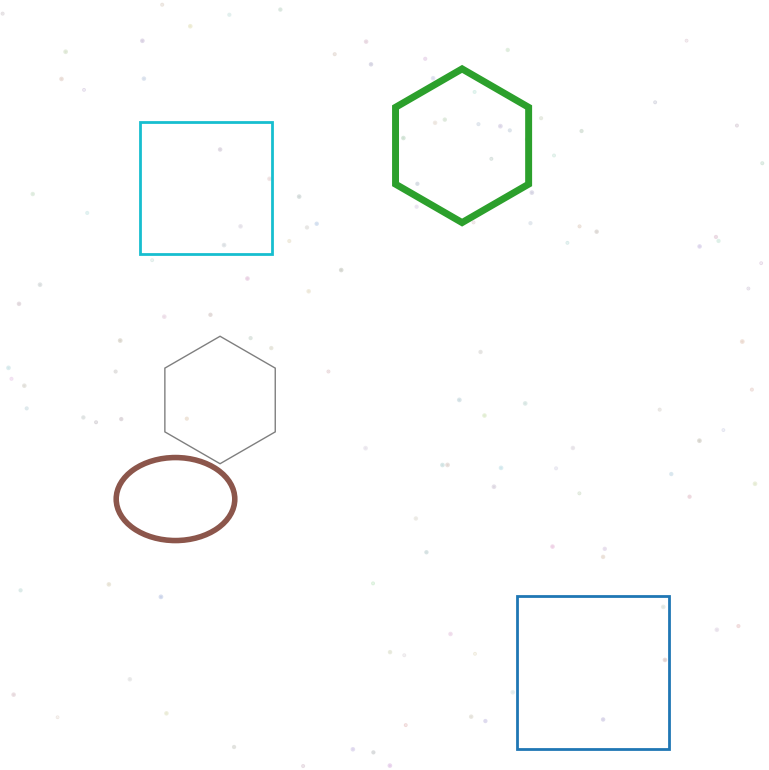[{"shape": "square", "thickness": 1, "radius": 0.5, "center": [0.77, 0.127]}, {"shape": "hexagon", "thickness": 2.5, "radius": 0.5, "center": [0.6, 0.811]}, {"shape": "oval", "thickness": 2, "radius": 0.38, "center": [0.228, 0.352]}, {"shape": "hexagon", "thickness": 0.5, "radius": 0.41, "center": [0.286, 0.481]}, {"shape": "square", "thickness": 1, "radius": 0.43, "center": [0.268, 0.756]}]